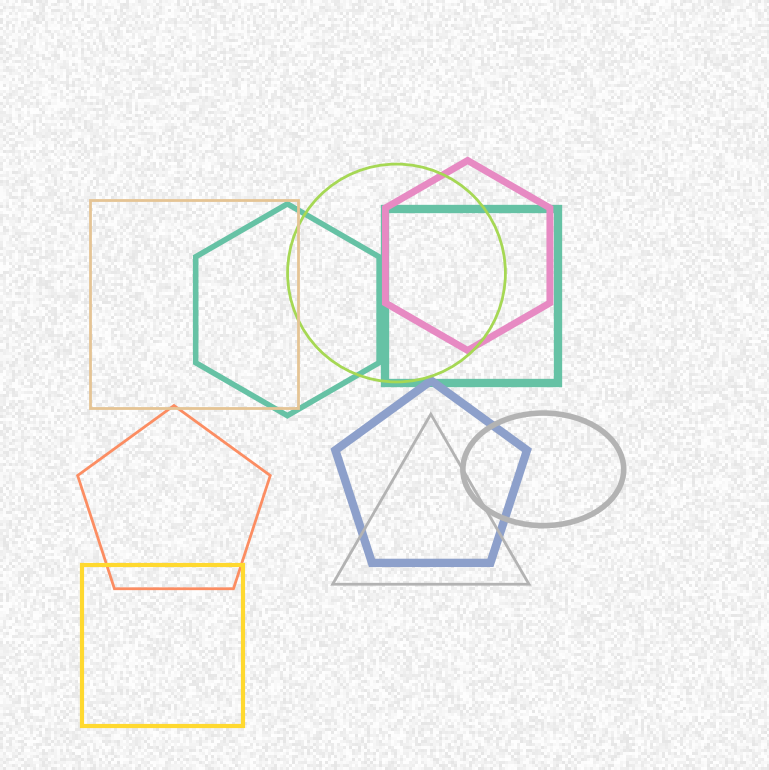[{"shape": "square", "thickness": 3, "radius": 0.56, "center": [0.612, 0.616]}, {"shape": "hexagon", "thickness": 2, "radius": 0.69, "center": [0.373, 0.598]}, {"shape": "pentagon", "thickness": 1, "radius": 0.66, "center": [0.226, 0.342]}, {"shape": "pentagon", "thickness": 3, "radius": 0.65, "center": [0.56, 0.375]}, {"shape": "hexagon", "thickness": 2.5, "radius": 0.62, "center": [0.607, 0.668]}, {"shape": "circle", "thickness": 1, "radius": 0.71, "center": [0.515, 0.645]}, {"shape": "square", "thickness": 1.5, "radius": 0.52, "center": [0.211, 0.162]}, {"shape": "square", "thickness": 1, "radius": 0.67, "center": [0.252, 0.605]}, {"shape": "triangle", "thickness": 1, "radius": 0.74, "center": [0.559, 0.315]}, {"shape": "oval", "thickness": 2, "radius": 0.52, "center": [0.706, 0.39]}]